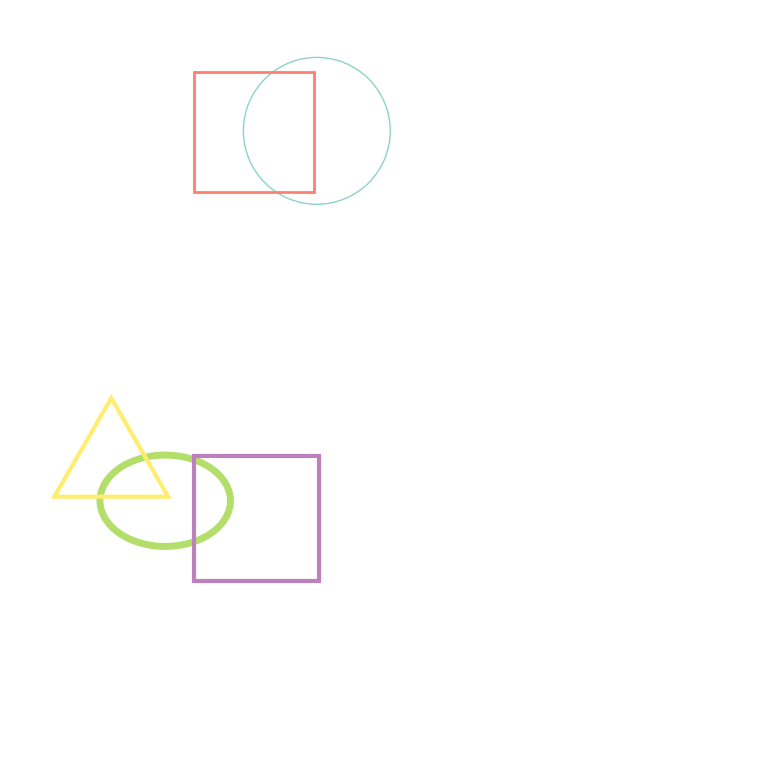[{"shape": "circle", "thickness": 0.5, "radius": 0.48, "center": [0.411, 0.83]}, {"shape": "square", "thickness": 1, "radius": 0.39, "center": [0.33, 0.828]}, {"shape": "oval", "thickness": 2.5, "radius": 0.42, "center": [0.215, 0.35]}, {"shape": "square", "thickness": 1.5, "radius": 0.41, "center": [0.333, 0.327]}, {"shape": "triangle", "thickness": 1.5, "radius": 0.43, "center": [0.144, 0.398]}]